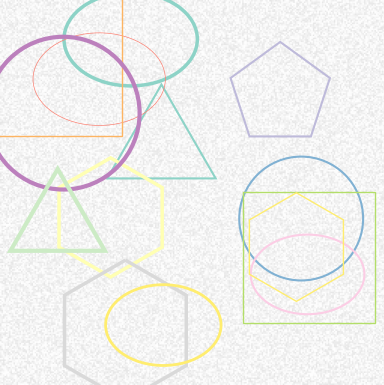[{"shape": "triangle", "thickness": 1.5, "radius": 0.81, "center": [0.419, 0.618]}, {"shape": "oval", "thickness": 2.5, "radius": 0.87, "center": [0.339, 0.898]}, {"shape": "hexagon", "thickness": 2.5, "radius": 0.77, "center": [0.287, 0.435]}, {"shape": "pentagon", "thickness": 1.5, "radius": 0.68, "center": [0.728, 0.755]}, {"shape": "oval", "thickness": 0.5, "radius": 0.86, "center": [0.258, 0.794]}, {"shape": "circle", "thickness": 1.5, "radius": 0.8, "center": [0.782, 0.432]}, {"shape": "square", "thickness": 1, "radius": 0.9, "center": [0.138, 0.826]}, {"shape": "square", "thickness": 1, "radius": 0.85, "center": [0.802, 0.331]}, {"shape": "oval", "thickness": 1.5, "radius": 0.74, "center": [0.799, 0.287]}, {"shape": "hexagon", "thickness": 2.5, "radius": 0.91, "center": [0.326, 0.142]}, {"shape": "circle", "thickness": 3, "radius": 0.99, "center": [0.164, 0.706]}, {"shape": "triangle", "thickness": 3, "radius": 0.71, "center": [0.15, 0.419]}, {"shape": "oval", "thickness": 2, "radius": 0.75, "center": [0.424, 0.156]}, {"shape": "hexagon", "thickness": 1, "radius": 0.71, "center": [0.77, 0.358]}]